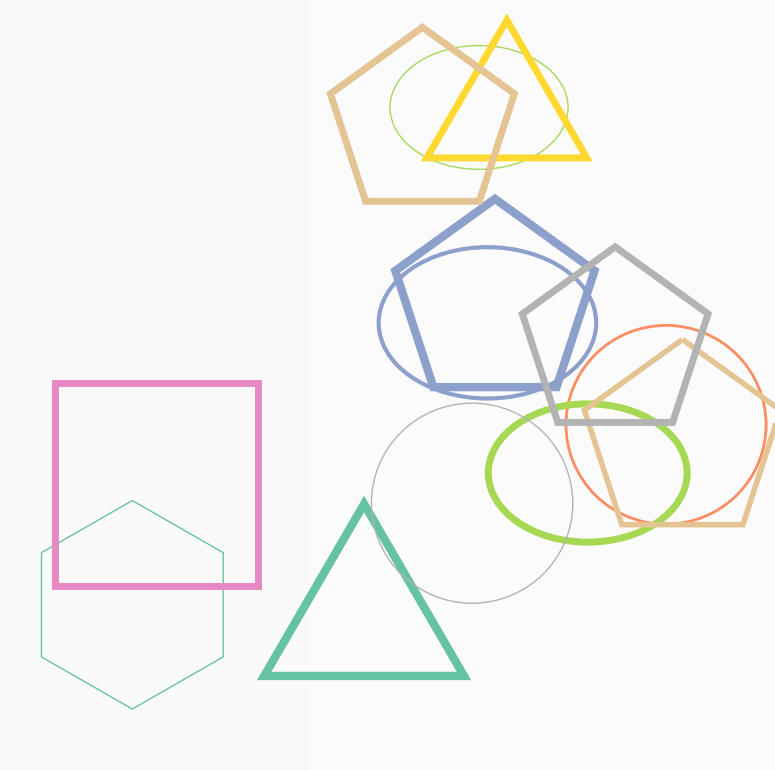[{"shape": "triangle", "thickness": 3, "radius": 0.74, "center": [0.47, 0.197]}, {"shape": "hexagon", "thickness": 0.5, "radius": 0.68, "center": [0.171, 0.215]}, {"shape": "circle", "thickness": 1, "radius": 0.65, "center": [0.859, 0.448]}, {"shape": "pentagon", "thickness": 3, "radius": 0.68, "center": [0.639, 0.607]}, {"shape": "oval", "thickness": 1.5, "radius": 0.7, "center": [0.629, 0.581]}, {"shape": "square", "thickness": 2.5, "radius": 0.66, "center": [0.202, 0.371]}, {"shape": "oval", "thickness": 0.5, "radius": 0.57, "center": [0.618, 0.86]}, {"shape": "oval", "thickness": 2.5, "radius": 0.64, "center": [0.758, 0.386]}, {"shape": "triangle", "thickness": 2.5, "radius": 0.6, "center": [0.654, 0.855]}, {"shape": "pentagon", "thickness": 2.5, "radius": 0.62, "center": [0.545, 0.84]}, {"shape": "pentagon", "thickness": 2, "radius": 0.66, "center": [0.88, 0.426]}, {"shape": "pentagon", "thickness": 2.5, "radius": 0.63, "center": [0.794, 0.553]}, {"shape": "circle", "thickness": 0.5, "radius": 0.65, "center": [0.609, 0.347]}]